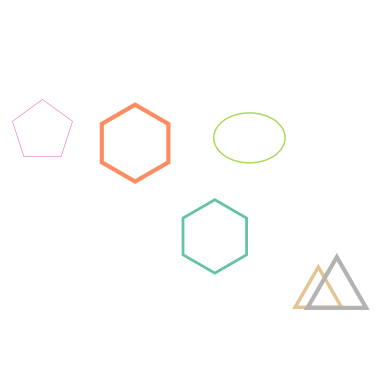[{"shape": "hexagon", "thickness": 2, "radius": 0.48, "center": [0.558, 0.386]}, {"shape": "hexagon", "thickness": 3, "radius": 0.5, "center": [0.351, 0.628]}, {"shape": "pentagon", "thickness": 0.5, "radius": 0.41, "center": [0.11, 0.66]}, {"shape": "oval", "thickness": 1, "radius": 0.46, "center": [0.648, 0.642]}, {"shape": "triangle", "thickness": 2.5, "radius": 0.35, "center": [0.827, 0.237]}, {"shape": "triangle", "thickness": 3, "radius": 0.44, "center": [0.875, 0.244]}]